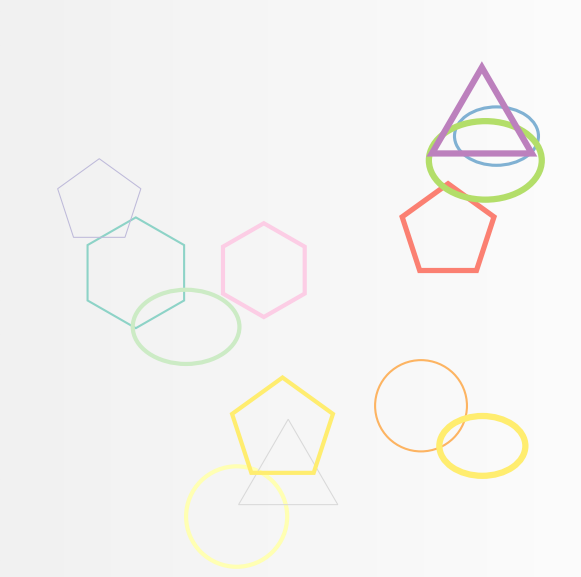[{"shape": "hexagon", "thickness": 1, "radius": 0.48, "center": [0.234, 0.527]}, {"shape": "circle", "thickness": 2, "radius": 0.43, "center": [0.407, 0.105]}, {"shape": "pentagon", "thickness": 0.5, "radius": 0.38, "center": [0.171, 0.649]}, {"shape": "pentagon", "thickness": 2.5, "radius": 0.42, "center": [0.771, 0.598]}, {"shape": "oval", "thickness": 1.5, "radius": 0.36, "center": [0.854, 0.763]}, {"shape": "circle", "thickness": 1, "radius": 0.4, "center": [0.724, 0.297]}, {"shape": "oval", "thickness": 3, "radius": 0.49, "center": [0.835, 0.721]}, {"shape": "hexagon", "thickness": 2, "radius": 0.41, "center": [0.454, 0.531]}, {"shape": "triangle", "thickness": 0.5, "radius": 0.49, "center": [0.496, 0.175]}, {"shape": "triangle", "thickness": 3, "radius": 0.5, "center": [0.829, 0.783]}, {"shape": "oval", "thickness": 2, "radius": 0.46, "center": [0.32, 0.433]}, {"shape": "pentagon", "thickness": 2, "radius": 0.46, "center": [0.486, 0.254]}, {"shape": "oval", "thickness": 3, "radius": 0.37, "center": [0.83, 0.227]}]